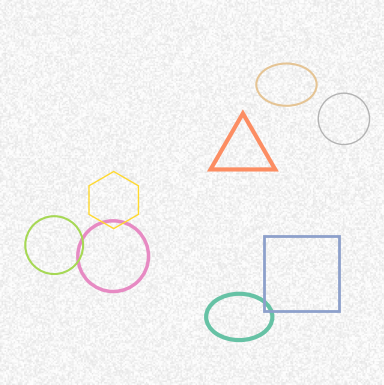[{"shape": "oval", "thickness": 3, "radius": 0.43, "center": [0.621, 0.177]}, {"shape": "triangle", "thickness": 3, "radius": 0.48, "center": [0.631, 0.608]}, {"shape": "square", "thickness": 2, "radius": 0.49, "center": [0.782, 0.29]}, {"shape": "circle", "thickness": 2.5, "radius": 0.46, "center": [0.294, 0.335]}, {"shape": "circle", "thickness": 1.5, "radius": 0.38, "center": [0.141, 0.363]}, {"shape": "hexagon", "thickness": 1, "radius": 0.37, "center": [0.295, 0.48]}, {"shape": "oval", "thickness": 1.5, "radius": 0.39, "center": [0.744, 0.78]}, {"shape": "circle", "thickness": 1, "radius": 0.33, "center": [0.893, 0.691]}]